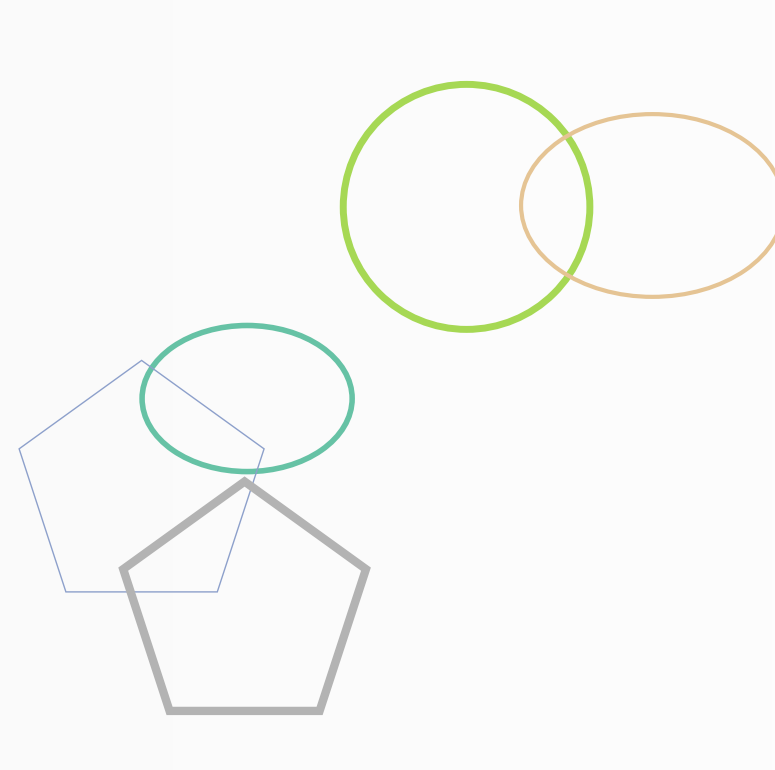[{"shape": "oval", "thickness": 2, "radius": 0.68, "center": [0.319, 0.482]}, {"shape": "pentagon", "thickness": 0.5, "radius": 0.83, "center": [0.183, 0.366]}, {"shape": "circle", "thickness": 2.5, "radius": 0.8, "center": [0.602, 0.731]}, {"shape": "oval", "thickness": 1.5, "radius": 0.85, "center": [0.842, 0.733]}, {"shape": "pentagon", "thickness": 3, "radius": 0.82, "center": [0.316, 0.21]}]